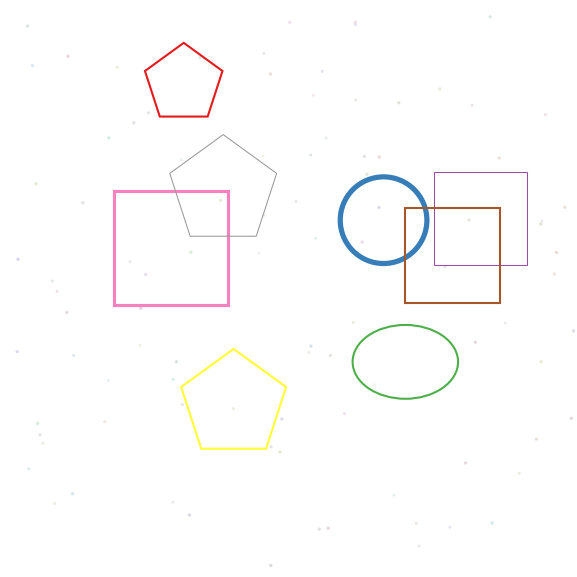[{"shape": "pentagon", "thickness": 1, "radius": 0.35, "center": [0.318, 0.854]}, {"shape": "circle", "thickness": 2.5, "radius": 0.38, "center": [0.664, 0.618]}, {"shape": "oval", "thickness": 1, "radius": 0.46, "center": [0.702, 0.373]}, {"shape": "square", "thickness": 0.5, "radius": 0.4, "center": [0.832, 0.621]}, {"shape": "pentagon", "thickness": 1, "radius": 0.48, "center": [0.405, 0.299]}, {"shape": "square", "thickness": 1, "radius": 0.41, "center": [0.784, 0.557]}, {"shape": "square", "thickness": 1.5, "radius": 0.49, "center": [0.296, 0.57]}, {"shape": "pentagon", "thickness": 0.5, "radius": 0.49, "center": [0.386, 0.669]}]